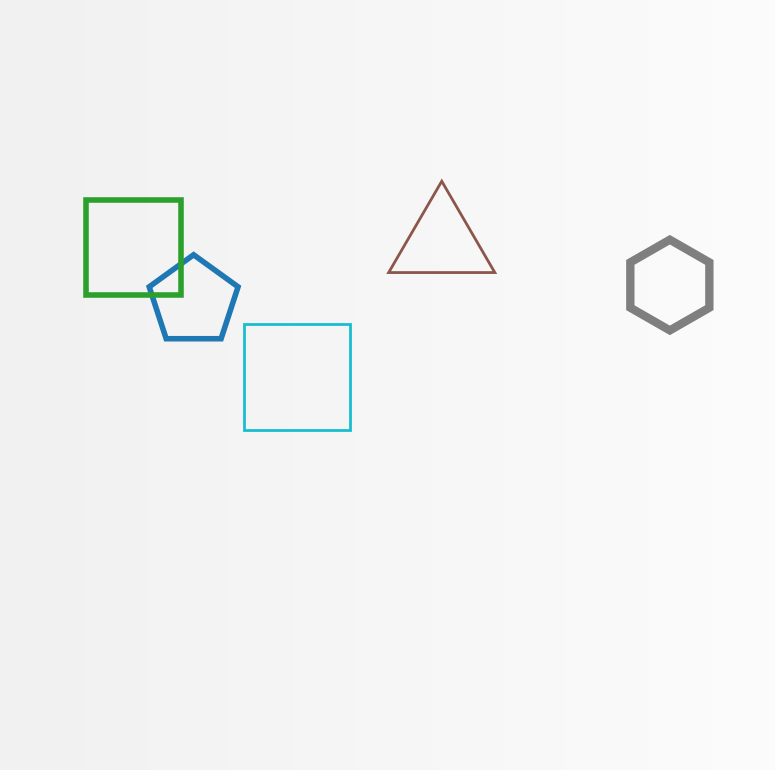[{"shape": "pentagon", "thickness": 2, "radius": 0.3, "center": [0.25, 0.609]}, {"shape": "square", "thickness": 2, "radius": 0.31, "center": [0.172, 0.679]}, {"shape": "triangle", "thickness": 1, "radius": 0.4, "center": [0.57, 0.686]}, {"shape": "hexagon", "thickness": 3, "radius": 0.29, "center": [0.864, 0.63]}, {"shape": "square", "thickness": 1, "radius": 0.34, "center": [0.383, 0.511]}]